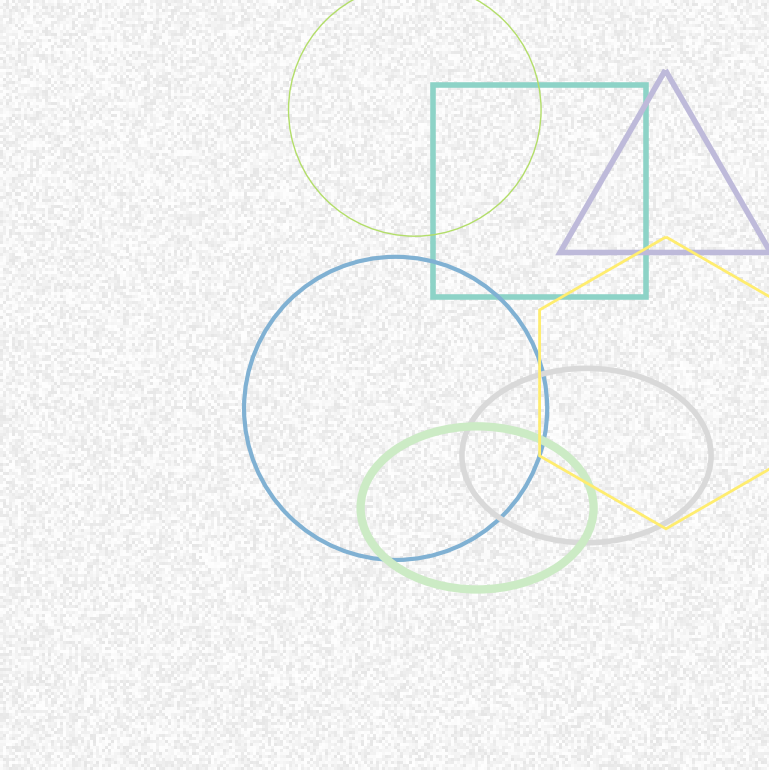[{"shape": "square", "thickness": 2, "radius": 0.69, "center": [0.701, 0.752]}, {"shape": "triangle", "thickness": 2, "radius": 0.79, "center": [0.864, 0.751]}, {"shape": "circle", "thickness": 1.5, "radius": 0.98, "center": [0.514, 0.47]}, {"shape": "circle", "thickness": 0.5, "radius": 0.82, "center": [0.539, 0.857]}, {"shape": "oval", "thickness": 2, "radius": 0.81, "center": [0.762, 0.408]}, {"shape": "oval", "thickness": 3, "radius": 0.76, "center": [0.62, 0.34]}, {"shape": "hexagon", "thickness": 1, "radius": 0.95, "center": [0.865, 0.503]}]